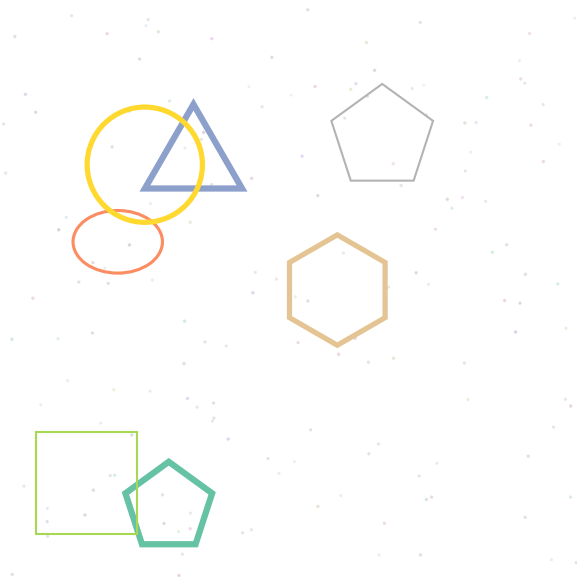[{"shape": "pentagon", "thickness": 3, "radius": 0.39, "center": [0.292, 0.121]}, {"shape": "oval", "thickness": 1.5, "radius": 0.39, "center": [0.204, 0.58]}, {"shape": "triangle", "thickness": 3, "radius": 0.49, "center": [0.335, 0.721]}, {"shape": "square", "thickness": 1, "radius": 0.44, "center": [0.15, 0.163]}, {"shape": "circle", "thickness": 2.5, "radius": 0.5, "center": [0.251, 0.714]}, {"shape": "hexagon", "thickness": 2.5, "radius": 0.48, "center": [0.584, 0.497]}, {"shape": "pentagon", "thickness": 1, "radius": 0.46, "center": [0.662, 0.761]}]